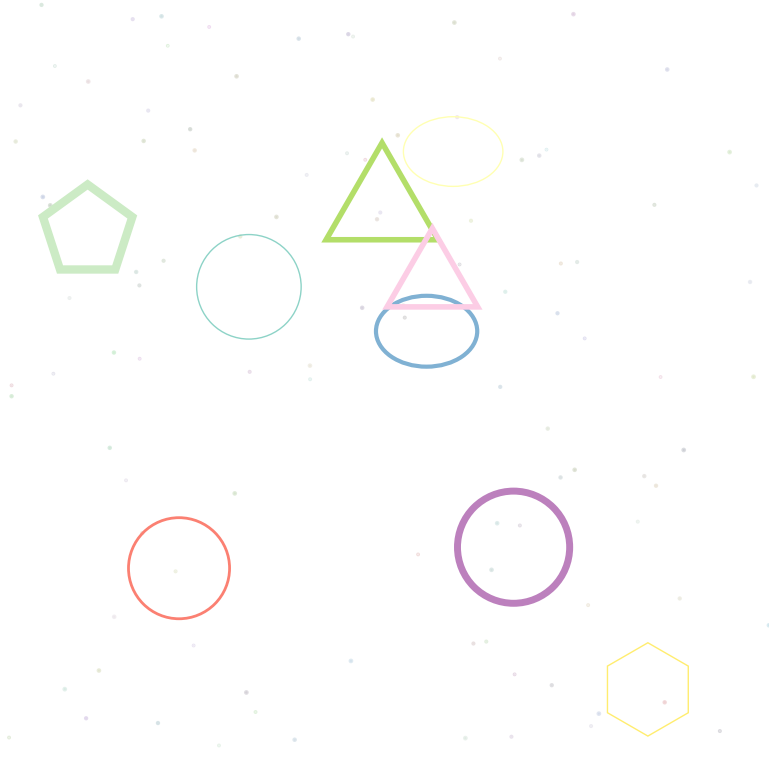[{"shape": "circle", "thickness": 0.5, "radius": 0.34, "center": [0.323, 0.628]}, {"shape": "oval", "thickness": 0.5, "radius": 0.32, "center": [0.589, 0.803]}, {"shape": "circle", "thickness": 1, "radius": 0.33, "center": [0.233, 0.262]}, {"shape": "oval", "thickness": 1.5, "radius": 0.33, "center": [0.554, 0.57]}, {"shape": "triangle", "thickness": 2, "radius": 0.42, "center": [0.496, 0.731]}, {"shape": "triangle", "thickness": 2, "radius": 0.34, "center": [0.562, 0.635]}, {"shape": "circle", "thickness": 2.5, "radius": 0.36, "center": [0.667, 0.289]}, {"shape": "pentagon", "thickness": 3, "radius": 0.31, "center": [0.114, 0.699]}, {"shape": "hexagon", "thickness": 0.5, "radius": 0.3, "center": [0.841, 0.105]}]